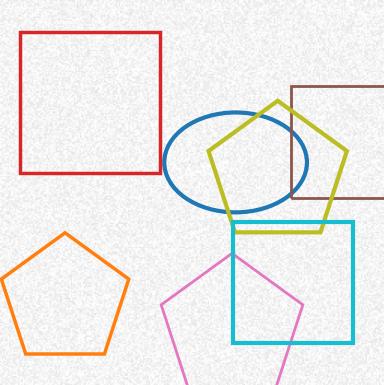[{"shape": "oval", "thickness": 3, "radius": 0.93, "center": [0.612, 0.578]}, {"shape": "pentagon", "thickness": 2.5, "radius": 0.87, "center": [0.169, 0.221]}, {"shape": "square", "thickness": 2.5, "radius": 0.91, "center": [0.234, 0.734]}, {"shape": "square", "thickness": 2, "radius": 0.72, "center": [0.9, 0.631]}, {"shape": "pentagon", "thickness": 2, "radius": 0.97, "center": [0.603, 0.149]}, {"shape": "pentagon", "thickness": 3, "radius": 0.94, "center": [0.721, 0.549]}, {"shape": "square", "thickness": 3, "radius": 0.78, "center": [0.761, 0.267]}]